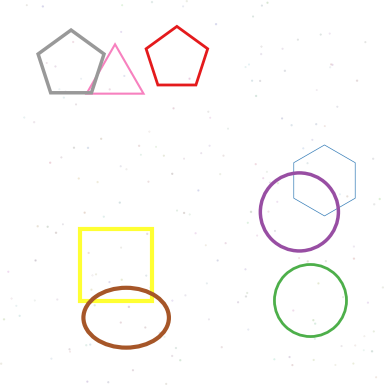[{"shape": "pentagon", "thickness": 2, "radius": 0.42, "center": [0.459, 0.847]}, {"shape": "hexagon", "thickness": 0.5, "radius": 0.46, "center": [0.843, 0.531]}, {"shape": "circle", "thickness": 2, "radius": 0.47, "center": [0.806, 0.219]}, {"shape": "circle", "thickness": 2.5, "radius": 0.51, "center": [0.778, 0.45]}, {"shape": "square", "thickness": 3, "radius": 0.47, "center": [0.301, 0.313]}, {"shape": "oval", "thickness": 3, "radius": 0.56, "center": [0.328, 0.175]}, {"shape": "triangle", "thickness": 1.5, "radius": 0.43, "center": [0.299, 0.799]}, {"shape": "pentagon", "thickness": 2.5, "radius": 0.45, "center": [0.185, 0.832]}]